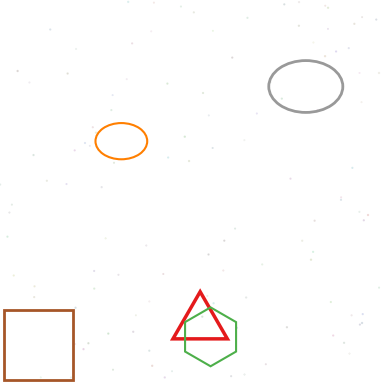[{"shape": "triangle", "thickness": 2.5, "radius": 0.41, "center": [0.52, 0.161]}, {"shape": "hexagon", "thickness": 1.5, "radius": 0.38, "center": [0.547, 0.125]}, {"shape": "oval", "thickness": 1.5, "radius": 0.34, "center": [0.315, 0.633]}, {"shape": "square", "thickness": 2, "radius": 0.45, "center": [0.1, 0.103]}, {"shape": "oval", "thickness": 2, "radius": 0.48, "center": [0.794, 0.775]}]